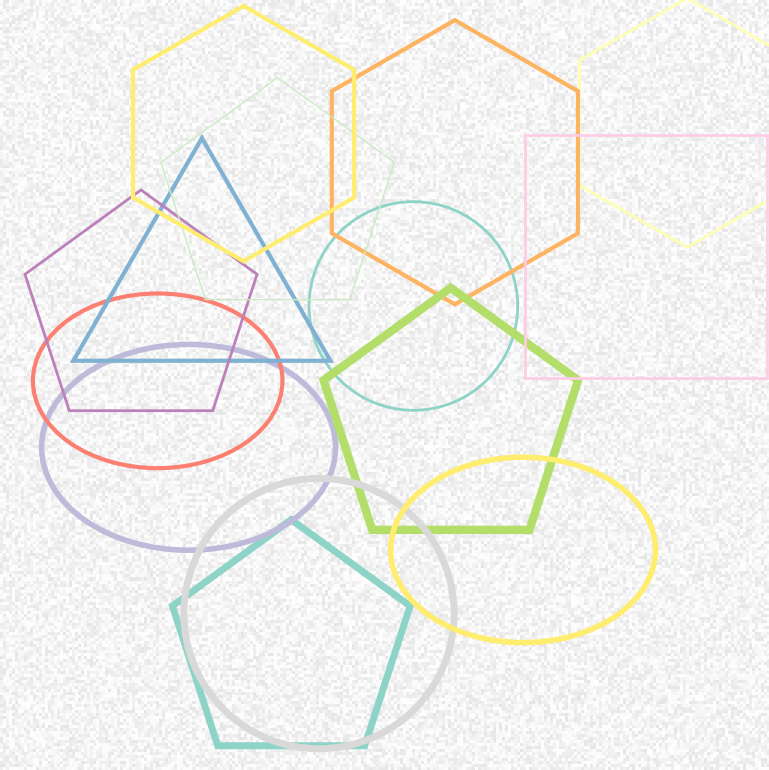[{"shape": "pentagon", "thickness": 2.5, "radius": 0.81, "center": [0.378, 0.163]}, {"shape": "circle", "thickness": 1, "radius": 0.68, "center": [0.537, 0.603]}, {"shape": "hexagon", "thickness": 1, "radius": 0.81, "center": [0.892, 0.841]}, {"shape": "oval", "thickness": 2, "radius": 0.95, "center": [0.245, 0.419]}, {"shape": "oval", "thickness": 1.5, "radius": 0.81, "center": [0.205, 0.505]}, {"shape": "triangle", "thickness": 1.5, "radius": 0.96, "center": [0.262, 0.628]}, {"shape": "hexagon", "thickness": 1.5, "radius": 0.92, "center": [0.591, 0.789]}, {"shape": "pentagon", "thickness": 3, "radius": 0.87, "center": [0.586, 0.452]}, {"shape": "square", "thickness": 1, "radius": 0.79, "center": [0.839, 0.667]}, {"shape": "circle", "thickness": 2.5, "radius": 0.88, "center": [0.414, 0.203]}, {"shape": "pentagon", "thickness": 1, "radius": 0.79, "center": [0.183, 0.595]}, {"shape": "pentagon", "thickness": 0.5, "radius": 0.8, "center": [0.361, 0.74]}, {"shape": "oval", "thickness": 2, "radius": 0.86, "center": [0.679, 0.286]}, {"shape": "hexagon", "thickness": 1.5, "radius": 0.83, "center": [0.316, 0.826]}]